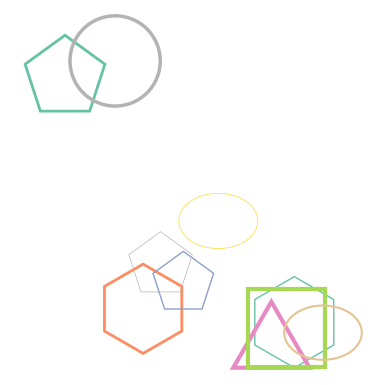[{"shape": "pentagon", "thickness": 2, "radius": 0.54, "center": [0.169, 0.8]}, {"shape": "hexagon", "thickness": 1, "radius": 0.59, "center": [0.764, 0.163]}, {"shape": "hexagon", "thickness": 2, "radius": 0.58, "center": [0.372, 0.198]}, {"shape": "pentagon", "thickness": 1, "radius": 0.41, "center": [0.476, 0.264]}, {"shape": "triangle", "thickness": 3, "radius": 0.57, "center": [0.705, 0.102]}, {"shape": "square", "thickness": 3, "radius": 0.5, "center": [0.744, 0.148]}, {"shape": "oval", "thickness": 0.5, "radius": 0.51, "center": [0.567, 0.426]}, {"shape": "oval", "thickness": 1.5, "radius": 0.5, "center": [0.839, 0.136]}, {"shape": "pentagon", "thickness": 0.5, "radius": 0.43, "center": [0.417, 0.312]}, {"shape": "circle", "thickness": 2.5, "radius": 0.59, "center": [0.299, 0.842]}]